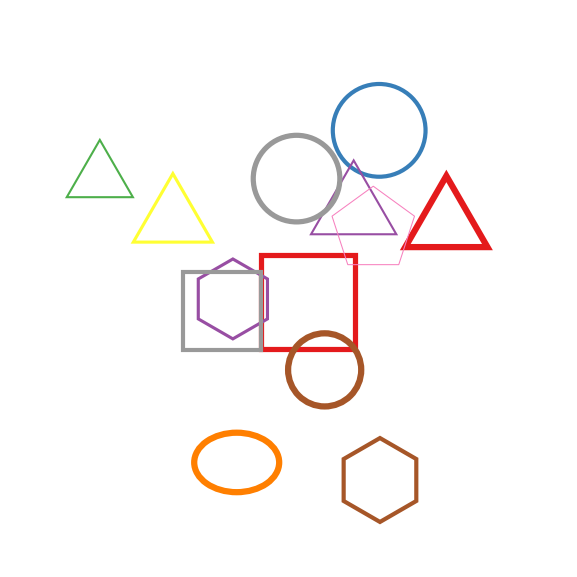[{"shape": "square", "thickness": 2.5, "radius": 0.4, "center": [0.533, 0.476]}, {"shape": "triangle", "thickness": 3, "radius": 0.41, "center": [0.773, 0.612]}, {"shape": "circle", "thickness": 2, "radius": 0.4, "center": [0.657, 0.773]}, {"shape": "triangle", "thickness": 1, "radius": 0.33, "center": [0.173, 0.691]}, {"shape": "triangle", "thickness": 1, "radius": 0.43, "center": [0.612, 0.636]}, {"shape": "hexagon", "thickness": 1.5, "radius": 0.35, "center": [0.403, 0.482]}, {"shape": "oval", "thickness": 3, "radius": 0.37, "center": [0.41, 0.198]}, {"shape": "triangle", "thickness": 1.5, "radius": 0.4, "center": [0.299, 0.619]}, {"shape": "hexagon", "thickness": 2, "radius": 0.36, "center": [0.658, 0.168]}, {"shape": "circle", "thickness": 3, "radius": 0.32, "center": [0.562, 0.359]}, {"shape": "pentagon", "thickness": 0.5, "radius": 0.38, "center": [0.646, 0.602]}, {"shape": "circle", "thickness": 2.5, "radius": 0.37, "center": [0.513, 0.69]}, {"shape": "square", "thickness": 2, "radius": 0.34, "center": [0.384, 0.46]}]